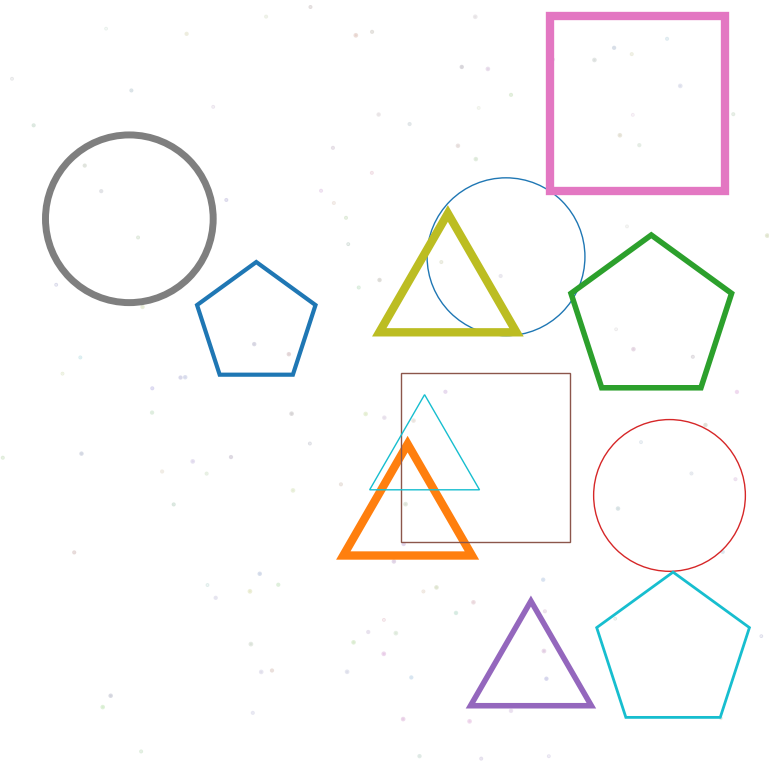[{"shape": "circle", "thickness": 0.5, "radius": 0.51, "center": [0.657, 0.667]}, {"shape": "pentagon", "thickness": 1.5, "radius": 0.4, "center": [0.333, 0.579]}, {"shape": "triangle", "thickness": 3, "radius": 0.48, "center": [0.529, 0.327]}, {"shape": "pentagon", "thickness": 2, "radius": 0.55, "center": [0.846, 0.585]}, {"shape": "circle", "thickness": 0.5, "radius": 0.49, "center": [0.869, 0.357]}, {"shape": "triangle", "thickness": 2, "radius": 0.45, "center": [0.69, 0.129]}, {"shape": "square", "thickness": 0.5, "radius": 0.55, "center": [0.63, 0.406]}, {"shape": "square", "thickness": 3, "radius": 0.57, "center": [0.828, 0.866]}, {"shape": "circle", "thickness": 2.5, "radius": 0.54, "center": [0.168, 0.716]}, {"shape": "triangle", "thickness": 3, "radius": 0.51, "center": [0.582, 0.62]}, {"shape": "pentagon", "thickness": 1, "radius": 0.52, "center": [0.874, 0.153]}, {"shape": "triangle", "thickness": 0.5, "radius": 0.41, "center": [0.551, 0.405]}]